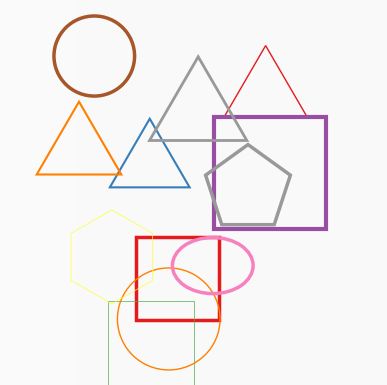[{"shape": "triangle", "thickness": 1, "radius": 0.62, "center": [0.685, 0.758]}, {"shape": "square", "thickness": 2.5, "radius": 0.54, "center": [0.458, 0.276]}, {"shape": "triangle", "thickness": 1.5, "radius": 0.59, "center": [0.386, 0.573]}, {"shape": "square", "thickness": 0.5, "radius": 0.55, "center": [0.391, 0.107]}, {"shape": "square", "thickness": 3, "radius": 0.73, "center": [0.696, 0.55]}, {"shape": "triangle", "thickness": 1.5, "radius": 0.63, "center": [0.204, 0.61]}, {"shape": "circle", "thickness": 1, "radius": 0.66, "center": [0.435, 0.172]}, {"shape": "hexagon", "thickness": 0.5, "radius": 0.61, "center": [0.289, 0.333]}, {"shape": "circle", "thickness": 2.5, "radius": 0.52, "center": [0.243, 0.854]}, {"shape": "oval", "thickness": 2.5, "radius": 0.52, "center": [0.549, 0.31]}, {"shape": "pentagon", "thickness": 2.5, "radius": 0.57, "center": [0.64, 0.509]}, {"shape": "triangle", "thickness": 2, "radius": 0.72, "center": [0.511, 0.708]}]